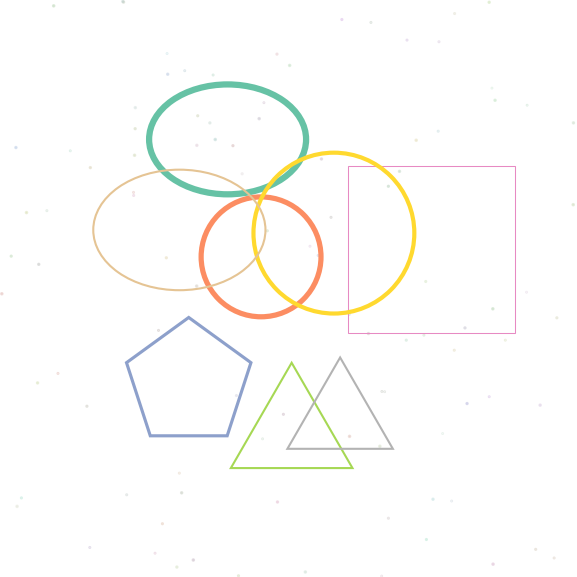[{"shape": "oval", "thickness": 3, "radius": 0.68, "center": [0.394, 0.758]}, {"shape": "circle", "thickness": 2.5, "radius": 0.52, "center": [0.452, 0.554]}, {"shape": "pentagon", "thickness": 1.5, "radius": 0.57, "center": [0.327, 0.336]}, {"shape": "square", "thickness": 0.5, "radius": 0.72, "center": [0.747, 0.567]}, {"shape": "triangle", "thickness": 1, "radius": 0.61, "center": [0.505, 0.249]}, {"shape": "circle", "thickness": 2, "radius": 0.7, "center": [0.578, 0.595]}, {"shape": "oval", "thickness": 1, "radius": 0.75, "center": [0.311, 0.601]}, {"shape": "triangle", "thickness": 1, "radius": 0.53, "center": [0.589, 0.275]}]